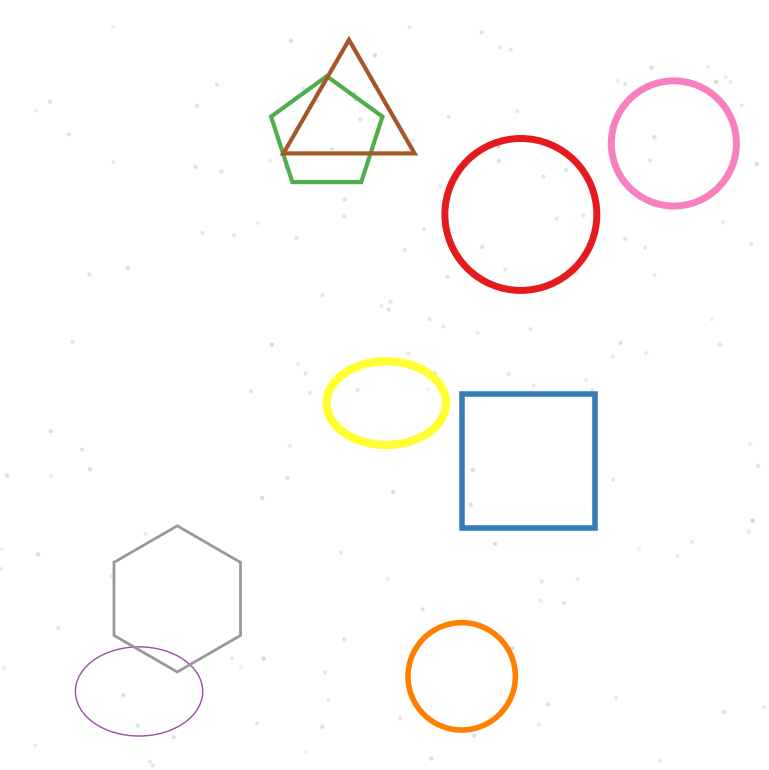[{"shape": "circle", "thickness": 2.5, "radius": 0.49, "center": [0.676, 0.721]}, {"shape": "square", "thickness": 2, "radius": 0.43, "center": [0.686, 0.401]}, {"shape": "pentagon", "thickness": 1.5, "radius": 0.38, "center": [0.424, 0.825]}, {"shape": "oval", "thickness": 0.5, "radius": 0.41, "center": [0.181, 0.102]}, {"shape": "circle", "thickness": 2, "radius": 0.35, "center": [0.6, 0.122]}, {"shape": "oval", "thickness": 3, "radius": 0.39, "center": [0.502, 0.477]}, {"shape": "triangle", "thickness": 1.5, "radius": 0.49, "center": [0.453, 0.85]}, {"shape": "circle", "thickness": 2.5, "radius": 0.41, "center": [0.875, 0.814]}, {"shape": "hexagon", "thickness": 1, "radius": 0.47, "center": [0.23, 0.222]}]